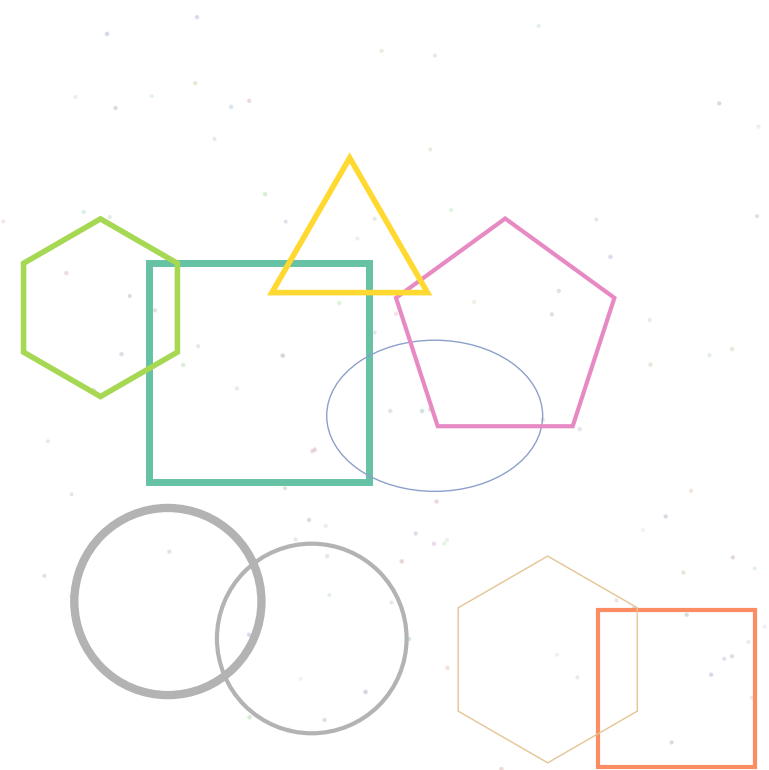[{"shape": "square", "thickness": 2.5, "radius": 0.71, "center": [0.336, 0.517]}, {"shape": "square", "thickness": 1.5, "radius": 0.51, "center": [0.879, 0.106]}, {"shape": "oval", "thickness": 0.5, "radius": 0.7, "center": [0.565, 0.46]}, {"shape": "pentagon", "thickness": 1.5, "radius": 0.75, "center": [0.656, 0.567]}, {"shape": "hexagon", "thickness": 2, "radius": 0.58, "center": [0.13, 0.6]}, {"shape": "triangle", "thickness": 2, "radius": 0.58, "center": [0.454, 0.678]}, {"shape": "hexagon", "thickness": 0.5, "radius": 0.67, "center": [0.711, 0.144]}, {"shape": "circle", "thickness": 1.5, "radius": 0.62, "center": [0.405, 0.171]}, {"shape": "circle", "thickness": 3, "radius": 0.61, "center": [0.218, 0.219]}]